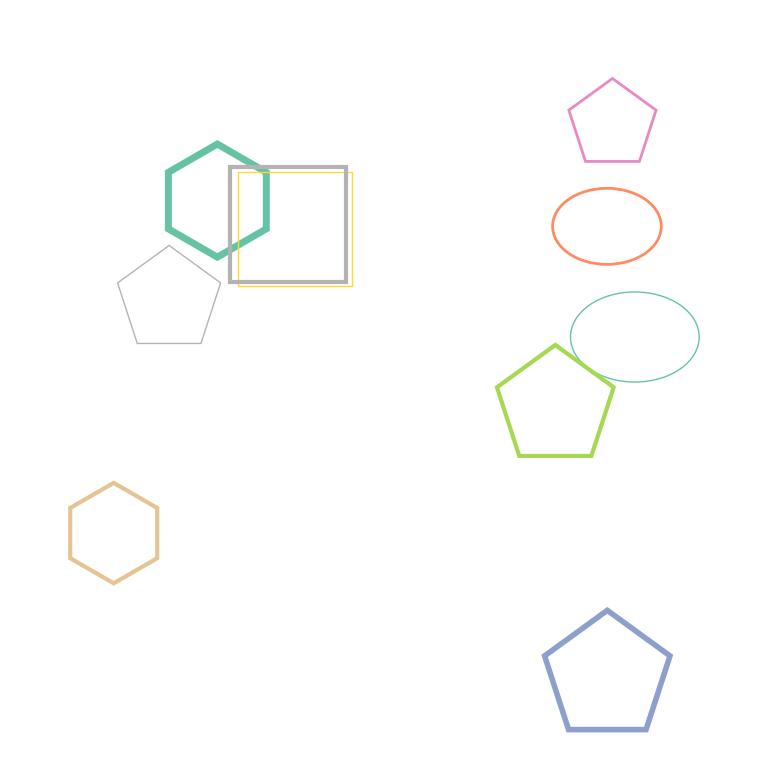[{"shape": "hexagon", "thickness": 2.5, "radius": 0.37, "center": [0.282, 0.739]}, {"shape": "oval", "thickness": 0.5, "radius": 0.42, "center": [0.824, 0.562]}, {"shape": "oval", "thickness": 1, "radius": 0.35, "center": [0.788, 0.706]}, {"shape": "pentagon", "thickness": 2, "radius": 0.43, "center": [0.789, 0.122]}, {"shape": "pentagon", "thickness": 1, "radius": 0.3, "center": [0.795, 0.839]}, {"shape": "pentagon", "thickness": 1.5, "radius": 0.4, "center": [0.721, 0.472]}, {"shape": "square", "thickness": 0.5, "radius": 0.37, "center": [0.383, 0.703]}, {"shape": "hexagon", "thickness": 1.5, "radius": 0.33, "center": [0.148, 0.308]}, {"shape": "square", "thickness": 1.5, "radius": 0.38, "center": [0.374, 0.708]}, {"shape": "pentagon", "thickness": 0.5, "radius": 0.35, "center": [0.22, 0.611]}]